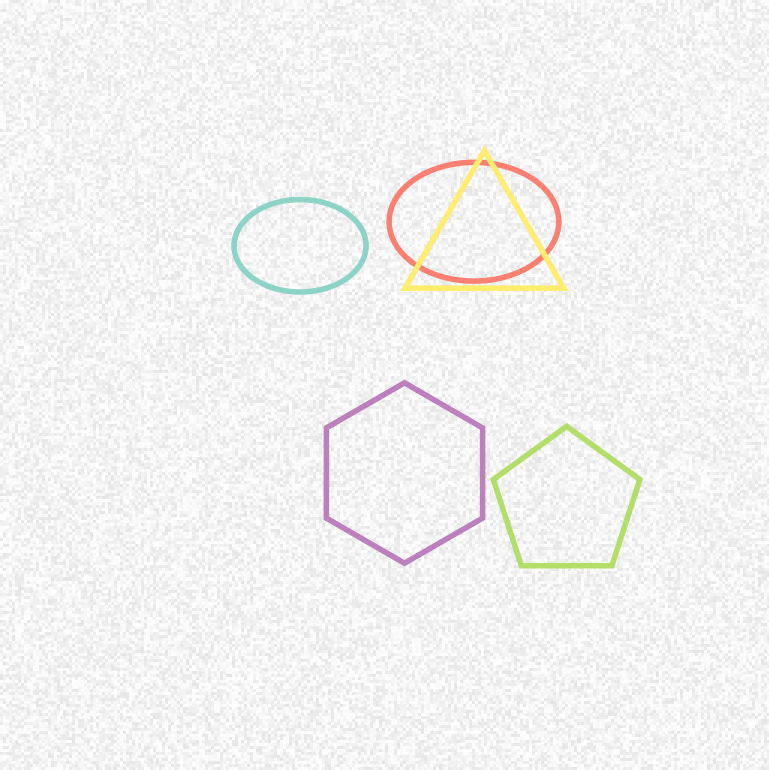[{"shape": "oval", "thickness": 2, "radius": 0.43, "center": [0.39, 0.681]}, {"shape": "oval", "thickness": 2, "radius": 0.55, "center": [0.616, 0.712]}, {"shape": "pentagon", "thickness": 2, "radius": 0.5, "center": [0.736, 0.346]}, {"shape": "hexagon", "thickness": 2, "radius": 0.59, "center": [0.525, 0.386]}, {"shape": "triangle", "thickness": 2, "radius": 0.6, "center": [0.629, 0.685]}]